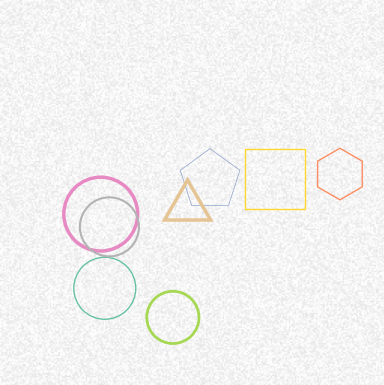[{"shape": "circle", "thickness": 1, "radius": 0.4, "center": [0.272, 0.251]}, {"shape": "hexagon", "thickness": 1, "radius": 0.33, "center": [0.883, 0.548]}, {"shape": "pentagon", "thickness": 0.5, "radius": 0.41, "center": [0.546, 0.532]}, {"shape": "circle", "thickness": 2.5, "radius": 0.48, "center": [0.262, 0.444]}, {"shape": "circle", "thickness": 2, "radius": 0.34, "center": [0.449, 0.176]}, {"shape": "square", "thickness": 1, "radius": 0.39, "center": [0.714, 0.535]}, {"shape": "triangle", "thickness": 2.5, "radius": 0.35, "center": [0.487, 0.463]}, {"shape": "circle", "thickness": 1.5, "radius": 0.38, "center": [0.284, 0.411]}]